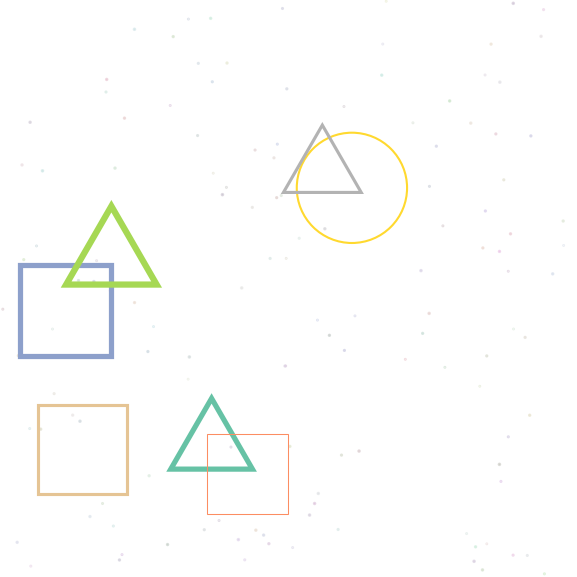[{"shape": "triangle", "thickness": 2.5, "radius": 0.41, "center": [0.366, 0.228]}, {"shape": "square", "thickness": 0.5, "radius": 0.35, "center": [0.428, 0.179]}, {"shape": "square", "thickness": 2.5, "radius": 0.39, "center": [0.114, 0.462]}, {"shape": "triangle", "thickness": 3, "radius": 0.45, "center": [0.193, 0.552]}, {"shape": "circle", "thickness": 1, "radius": 0.48, "center": [0.609, 0.674]}, {"shape": "square", "thickness": 1.5, "radius": 0.38, "center": [0.143, 0.221]}, {"shape": "triangle", "thickness": 1.5, "radius": 0.39, "center": [0.558, 0.705]}]